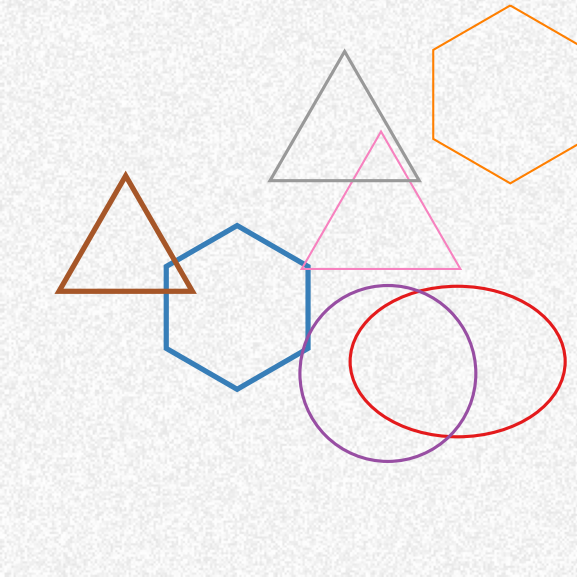[{"shape": "oval", "thickness": 1.5, "radius": 0.93, "center": [0.792, 0.373]}, {"shape": "hexagon", "thickness": 2.5, "radius": 0.71, "center": [0.411, 0.467]}, {"shape": "circle", "thickness": 1.5, "radius": 0.76, "center": [0.672, 0.352]}, {"shape": "hexagon", "thickness": 1, "radius": 0.77, "center": [0.884, 0.836]}, {"shape": "triangle", "thickness": 2.5, "radius": 0.67, "center": [0.218, 0.561]}, {"shape": "triangle", "thickness": 1, "radius": 0.79, "center": [0.66, 0.613]}, {"shape": "triangle", "thickness": 1.5, "radius": 0.75, "center": [0.597, 0.761]}]